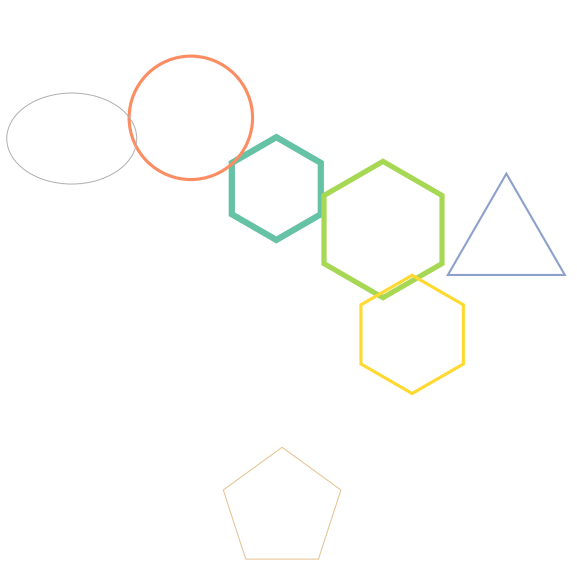[{"shape": "hexagon", "thickness": 3, "radius": 0.44, "center": [0.478, 0.673]}, {"shape": "circle", "thickness": 1.5, "radius": 0.53, "center": [0.33, 0.795]}, {"shape": "triangle", "thickness": 1, "radius": 0.58, "center": [0.877, 0.581]}, {"shape": "hexagon", "thickness": 2.5, "radius": 0.59, "center": [0.663, 0.602]}, {"shape": "hexagon", "thickness": 1.5, "radius": 0.51, "center": [0.714, 0.42]}, {"shape": "pentagon", "thickness": 0.5, "radius": 0.54, "center": [0.488, 0.118]}, {"shape": "oval", "thickness": 0.5, "radius": 0.56, "center": [0.124, 0.759]}]